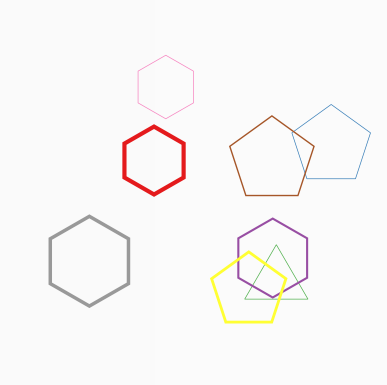[{"shape": "hexagon", "thickness": 3, "radius": 0.44, "center": [0.397, 0.583]}, {"shape": "pentagon", "thickness": 0.5, "radius": 0.53, "center": [0.855, 0.622]}, {"shape": "triangle", "thickness": 0.5, "radius": 0.47, "center": [0.713, 0.27]}, {"shape": "hexagon", "thickness": 1.5, "radius": 0.51, "center": [0.704, 0.33]}, {"shape": "pentagon", "thickness": 2, "radius": 0.5, "center": [0.642, 0.245]}, {"shape": "pentagon", "thickness": 1, "radius": 0.57, "center": [0.702, 0.585]}, {"shape": "hexagon", "thickness": 0.5, "radius": 0.41, "center": [0.428, 0.774]}, {"shape": "hexagon", "thickness": 2.5, "radius": 0.58, "center": [0.231, 0.322]}]